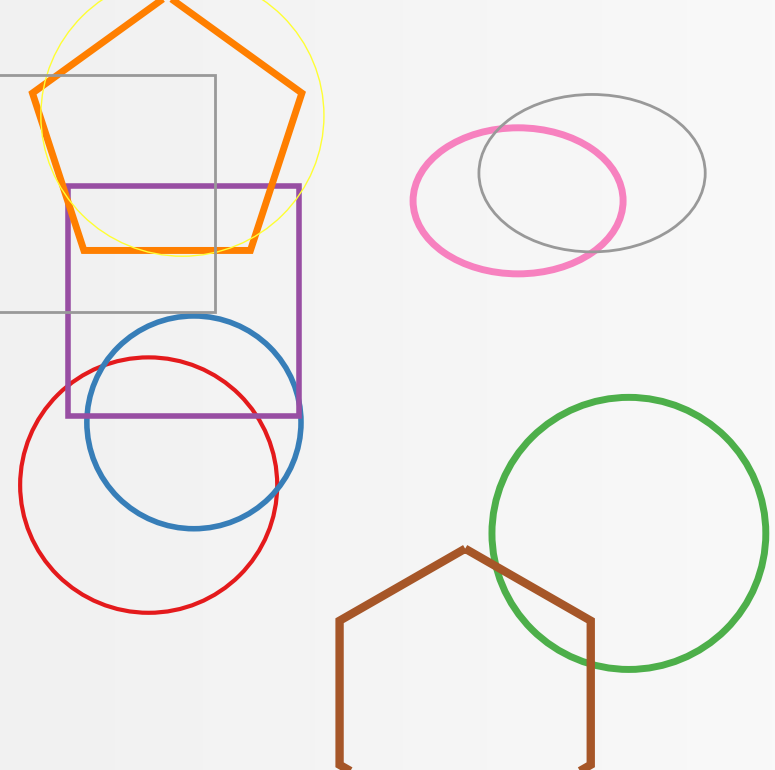[{"shape": "circle", "thickness": 1.5, "radius": 0.83, "center": [0.192, 0.37]}, {"shape": "circle", "thickness": 2, "radius": 0.69, "center": [0.25, 0.451]}, {"shape": "circle", "thickness": 2.5, "radius": 0.88, "center": [0.811, 0.307]}, {"shape": "square", "thickness": 2, "radius": 0.74, "center": [0.236, 0.609]}, {"shape": "pentagon", "thickness": 2.5, "radius": 0.91, "center": [0.216, 0.823]}, {"shape": "circle", "thickness": 0.5, "radius": 0.91, "center": [0.235, 0.85]}, {"shape": "hexagon", "thickness": 3, "radius": 0.94, "center": [0.6, 0.1]}, {"shape": "oval", "thickness": 2.5, "radius": 0.68, "center": [0.668, 0.739]}, {"shape": "oval", "thickness": 1, "radius": 0.73, "center": [0.764, 0.775]}, {"shape": "square", "thickness": 1, "radius": 0.77, "center": [0.124, 0.749]}]